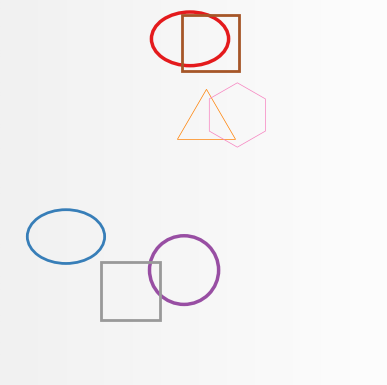[{"shape": "oval", "thickness": 2.5, "radius": 0.5, "center": [0.49, 0.899]}, {"shape": "oval", "thickness": 2, "radius": 0.5, "center": [0.17, 0.386]}, {"shape": "circle", "thickness": 2.5, "radius": 0.45, "center": [0.475, 0.298]}, {"shape": "triangle", "thickness": 0.5, "radius": 0.43, "center": [0.533, 0.681]}, {"shape": "square", "thickness": 2, "radius": 0.37, "center": [0.542, 0.889]}, {"shape": "hexagon", "thickness": 0.5, "radius": 0.42, "center": [0.612, 0.701]}, {"shape": "square", "thickness": 2, "radius": 0.38, "center": [0.337, 0.244]}]